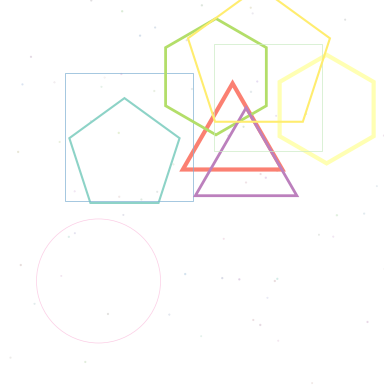[{"shape": "pentagon", "thickness": 1.5, "radius": 0.75, "center": [0.323, 0.595]}, {"shape": "hexagon", "thickness": 3, "radius": 0.7, "center": [0.848, 0.717]}, {"shape": "triangle", "thickness": 3, "radius": 0.75, "center": [0.604, 0.634]}, {"shape": "square", "thickness": 0.5, "radius": 0.83, "center": [0.335, 0.644]}, {"shape": "hexagon", "thickness": 2, "radius": 0.76, "center": [0.561, 0.801]}, {"shape": "circle", "thickness": 0.5, "radius": 0.81, "center": [0.256, 0.27]}, {"shape": "triangle", "thickness": 2, "radius": 0.76, "center": [0.639, 0.568]}, {"shape": "square", "thickness": 0.5, "radius": 0.7, "center": [0.696, 0.746]}, {"shape": "pentagon", "thickness": 1.5, "radius": 0.97, "center": [0.673, 0.841]}]